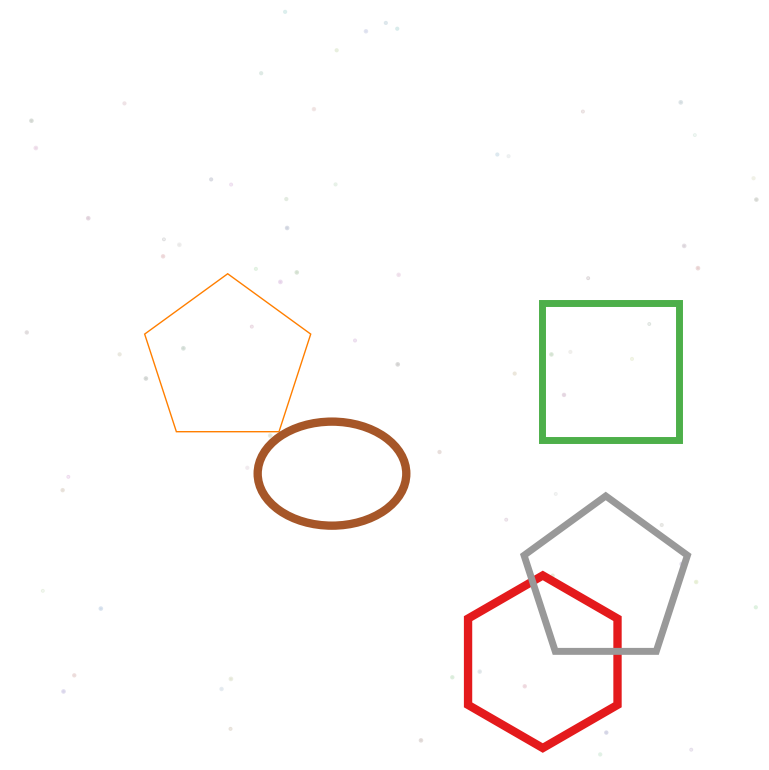[{"shape": "hexagon", "thickness": 3, "radius": 0.56, "center": [0.705, 0.141]}, {"shape": "square", "thickness": 2.5, "radius": 0.44, "center": [0.793, 0.518]}, {"shape": "pentagon", "thickness": 0.5, "radius": 0.57, "center": [0.296, 0.531]}, {"shape": "oval", "thickness": 3, "radius": 0.48, "center": [0.431, 0.385]}, {"shape": "pentagon", "thickness": 2.5, "radius": 0.56, "center": [0.787, 0.244]}]